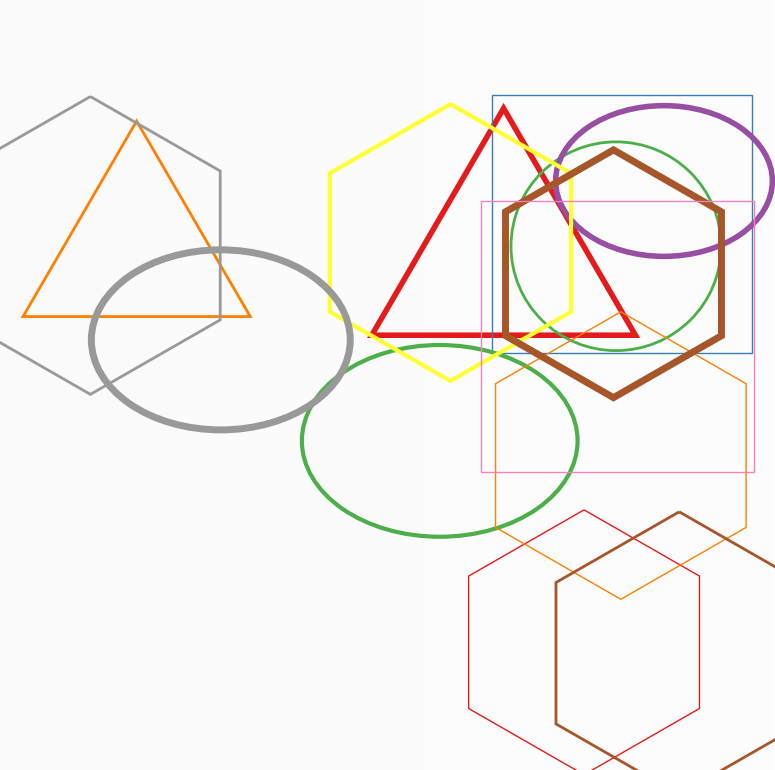[{"shape": "triangle", "thickness": 2, "radius": 0.98, "center": [0.65, 0.663]}, {"shape": "hexagon", "thickness": 0.5, "radius": 0.86, "center": [0.754, 0.166]}, {"shape": "square", "thickness": 0.5, "radius": 0.84, "center": [0.803, 0.709]}, {"shape": "circle", "thickness": 1, "radius": 0.68, "center": [0.795, 0.68]}, {"shape": "oval", "thickness": 1.5, "radius": 0.89, "center": [0.567, 0.427]}, {"shape": "oval", "thickness": 2, "radius": 0.7, "center": [0.857, 0.765]}, {"shape": "triangle", "thickness": 1, "radius": 0.85, "center": [0.176, 0.674]}, {"shape": "hexagon", "thickness": 0.5, "radius": 0.93, "center": [0.801, 0.408]}, {"shape": "hexagon", "thickness": 1.5, "radius": 0.9, "center": [0.581, 0.685]}, {"shape": "hexagon", "thickness": 1, "radius": 0.92, "center": [0.876, 0.152]}, {"shape": "hexagon", "thickness": 2.5, "radius": 0.8, "center": [0.792, 0.644]}, {"shape": "square", "thickness": 0.5, "radius": 0.88, "center": [0.797, 0.563]}, {"shape": "oval", "thickness": 2.5, "radius": 0.84, "center": [0.285, 0.559]}, {"shape": "hexagon", "thickness": 1, "radius": 0.97, "center": [0.117, 0.681]}]